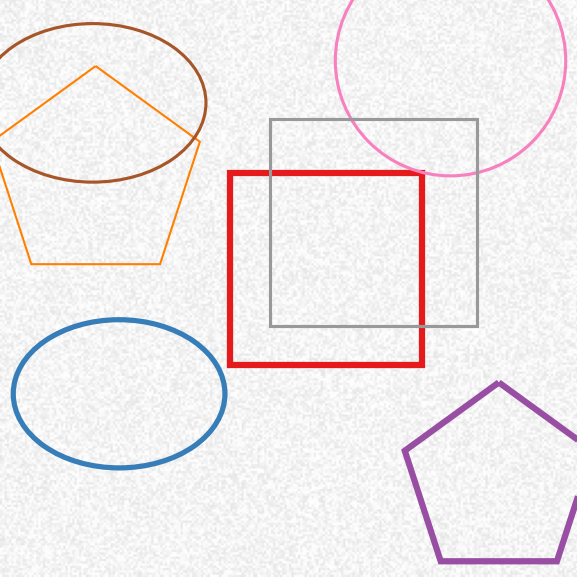[{"shape": "square", "thickness": 3, "radius": 0.83, "center": [0.565, 0.534]}, {"shape": "oval", "thickness": 2.5, "radius": 0.92, "center": [0.206, 0.317]}, {"shape": "pentagon", "thickness": 3, "radius": 0.86, "center": [0.864, 0.166]}, {"shape": "pentagon", "thickness": 1, "radius": 0.95, "center": [0.166, 0.695]}, {"shape": "oval", "thickness": 1.5, "radius": 0.98, "center": [0.161, 0.821]}, {"shape": "circle", "thickness": 1.5, "radius": 1.0, "center": [0.78, 0.894]}, {"shape": "square", "thickness": 1.5, "radius": 0.9, "center": [0.646, 0.614]}]